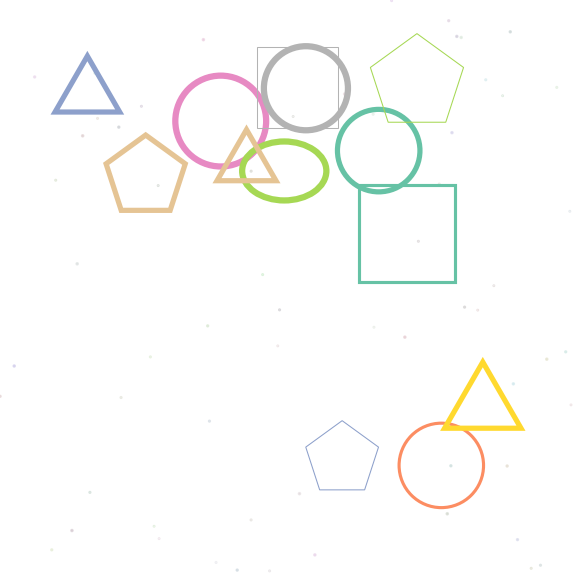[{"shape": "square", "thickness": 1.5, "radius": 0.42, "center": [0.705, 0.594]}, {"shape": "circle", "thickness": 2.5, "radius": 0.36, "center": [0.656, 0.738]}, {"shape": "circle", "thickness": 1.5, "radius": 0.37, "center": [0.764, 0.193]}, {"shape": "triangle", "thickness": 2.5, "radius": 0.32, "center": [0.151, 0.837]}, {"shape": "pentagon", "thickness": 0.5, "radius": 0.33, "center": [0.592, 0.204]}, {"shape": "circle", "thickness": 3, "radius": 0.39, "center": [0.382, 0.79]}, {"shape": "pentagon", "thickness": 0.5, "radius": 0.42, "center": [0.722, 0.856]}, {"shape": "oval", "thickness": 3, "radius": 0.36, "center": [0.492, 0.703]}, {"shape": "triangle", "thickness": 2.5, "radius": 0.38, "center": [0.836, 0.296]}, {"shape": "pentagon", "thickness": 2.5, "radius": 0.36, "center": [0.252, 0.693]}, {"shape": "triangle", "thickness": 2.5, "radius": 0.29, "center": [0.427, 0.716]}, {"shape": "square", "thickness": 0.5, "radius": 0.35, "center": [0.516, 0.848]}, {"shape": "circle", "thickness": 3, "radius": 0.36, "center": [0.53, 0.846]}]